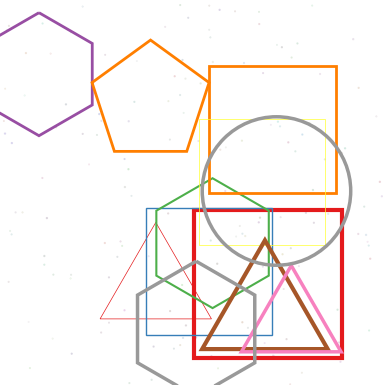[{"shape": "square", "thickness": 3, "radius": 0.96, "center": [0.696, 0.262]}, {"shape": "triangle", "thickness": 0.5, "radius": 0.84, "center": [0.405, 0.255]}, {"shape": "square", "thickness": 1, "radius": 0.82, "center": [0.543, 0.295]}, {"shape": "hexagon", "thickness": 1.5, "radius": 0.84, "center": [0.552, 0.368]}, {"shape": "hexagon", "thickness": 2, "radius": 0.8, "center": [0.101, 0.807]}, {"shape": "square", "thickness": 2, "radius": 0.83, "center": [0.707, 0.664]}, {"shape": "pentagon", "thickness": 2, "radius": 0.8, "center": [0.391, 0.736]}, {"shape": "square", "thickness": 0.5, "radius": 0.81, "center": [0.681, 0.527]}, {"shape": "triangle", "thickness": 3, "radius": 0.94, "center": [0.688, 0.187]}, {"shape": "triangle", "thickness": 2.5, "radius": 0.75, "center": [0.757, 0.161]}, {"shape": "hexagon", "thickness": 2.5, "radius": 0.88, "center": [0.509, 0.146]}, {"shape": "circle", "thickness": 2.5, "radius": 0.96, "center": [0.718, 0.504]}]